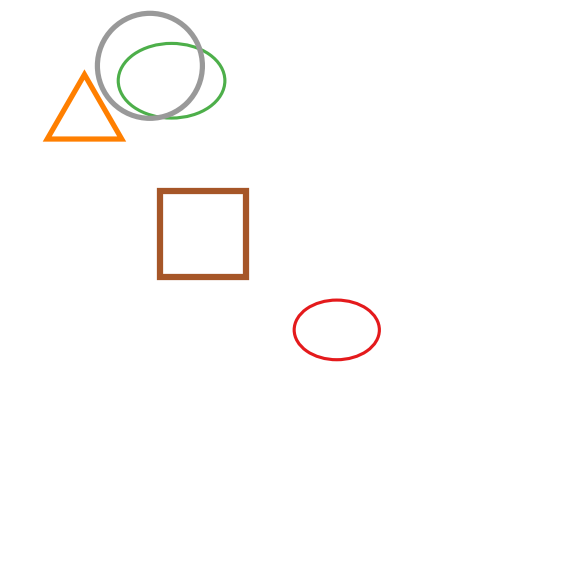[{"shape": "oval", "thickness": 1.5, "radius": 0.37, "center": [0.583, 0.428]}, {"shape": "oval", "thickness": 1.5, "radius": 0.46, "center": [0.297, 0.859]}, {"shape": "triangle", "thickness": 2.5, "radius": 0.37, "center": [0.146, 0.796]}, {"shape": "square", "thickness": 3, "radius": 0.37, "center": [0.351, 0.594]}, {"shape": "circle", "thickness": 2.5, "radius": 0.45, "center": [0.26, 0.885]}]